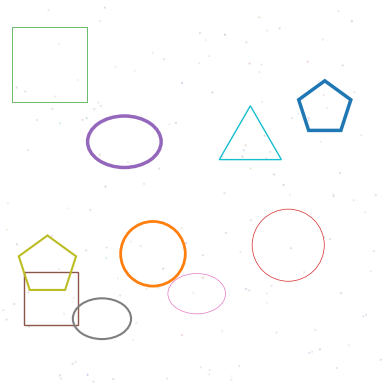[{"shape": "pentagon", "thickness": 2.5, "radius": 0.36, "center": [0.844, 0.719]}, {"shape": "circle", "thickness": 2, "radius": 0.42, "center": [0.397, 0.341]}, {"shape": "square", "thickness": 0.5, "radius": 0.49, "center": [0.128, 0.832]}, {"shape": "circle", "thickness": 0.5, "radius": 0.47, "center": [0.749, 0.363]}, {"shape": "oval", "thickness": 2.5, "radius": 0.48, "center": [0.323, 0.632]}, {"shape": "square", "thickness": 1, "radius": 0.35, "center": [0.133, 0.225]}, {"shape": "oval", "thickness": 0.5, "radius": 0.37, "center": [0.511, 0.237]}, {"shape": "oval", "thickness": 1.5, "radius": 0.38, "center": [0.265, 0.172]}, {"shape": "pentagon", "thickness": 1.5, "radius": 0.39, "center": [0.123, 0.31]}, {"shape": "triangle", "thickness": 1, "radius": 0.47, "center": [0.65, 0.632]}]